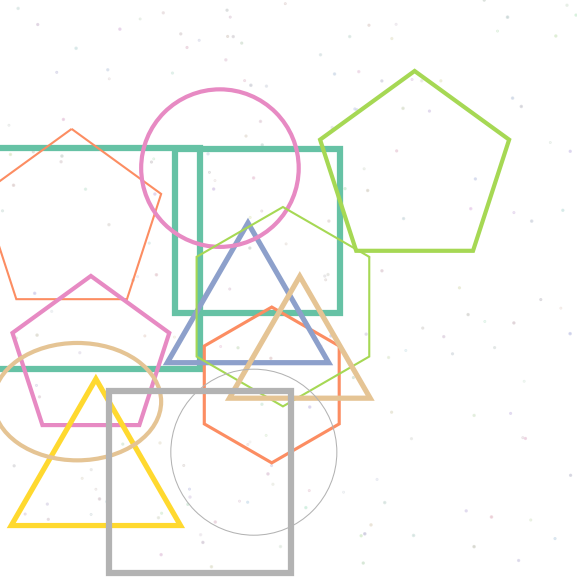[{"shape": "square", "thickness": 3, "radius": 0.71, "center": [0.445, 0.599]}, {"shape": "square", "thickness": 3, "radius": 0.96, "center": [0.155, 0.552]}, {"shape": "pentagon", "thickness": 1, "radius": 0.81, "center": [0.124, 0.613]}, {"shape": "hexagon", "thickness": 1.5, "radius": 0.67, "center": [0.471, 0.333]}, {"shape": "triangle", "thickness": 2.5, "radius": 0.81, "center": [0.429, 0.452]}, {"shape": "pentagon", "thickness": 2, "radius": 0.71, "center": [0.157, 0.379]}, {"shape": "circle", "thickness": 2, "radius": 0.68, "center": [0.381, 0.708]}, {"shape": "pentagon", "thickness": 2, "radius": 0.86, "center": [0.718, 0.704]}, {"shape": "hexagon", "thickness": 1, "radius": 0.86, "center": [0.49, 0.468]}, {"shape": "triangle", "thickness": 2.5, "radius": 0.85, "center": [0.166, 0.174]}, {"shape": "oval", "thickness": 2, "radius": 0.73, "center": [0.134, 0.304]}, {"shape": "triangle", "thickness": 2.5, "radius": 0.7, "center": [0.519, 0.38]}, {"shape": "circle", "thickness": 0.5, "radius": 0.72, "center": [0.44, 0.216]}, {"shape": "square", "thickness": 3, "radius": 0.79, "center": [0.346, 0.165]}]